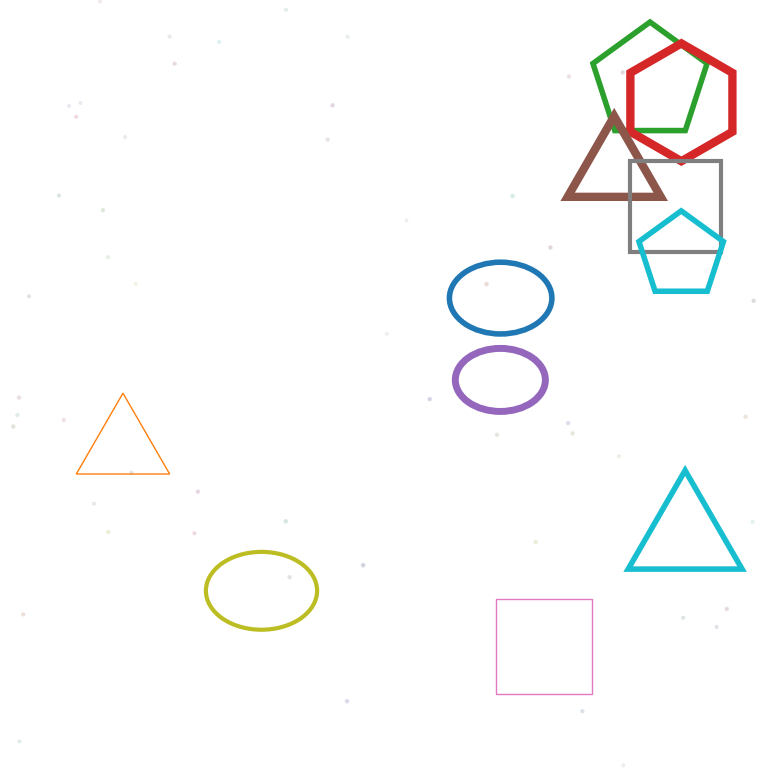[{"shape": "oval", "thickness": 2, "radius": 0.33, "center": [0.65, 0.613]}, {"shape": "triangle", "thickness": 0.5, "radius": 0.35, "center": [0.16, 0.419]}, {"shape": "pentagon", "thickness": 2, "radius": 0.39, "center": [0.844, 0.893]}, {"shape": "hexagon", "thickness": 3, "radius": 0.38, "center": [0.885, 0.867]}, {"shape": "oval", "thickness": 2.5, "radius": 0.29, "center": [0.65, 0.507]}, {"shape": "triangle", "thickness": 3, "radius": 0.35, "center": [0.798, 0.779]}, {"shape": "square", "thickness": 0.5, "radius": 0.31, "center": [0.707, 0.16]}, {"shape": "square", "thickness": 1.5, "radius": 0.29, "center": [0.877, 0.732]}, {"shape": "oval", "thickness": 1.5, "radius": 0.36, "center": [0.34, 0.233]}, {"shape": "pentagon", "thickness": 2, "radius": 0.29, "center": [0.885, 0.668]}, {"shape": "triangle", "thickness": 2, "radius": 0.43, "center": [0.89, 0.304]}]